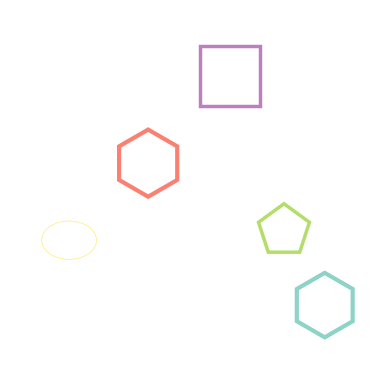[{"shape": "hexagon", "thickness": 3, "radius": 0.42, "center": [0.844, 0.208]}, {"shape": "hexagon", "thickness": 3, "radius": 0.44, "center": [0.385, 0.576]}, {"shape": "pentagon", "thickness": 2.5, "radius": 0.35, "center": [0.738, 0.401]}, {"shape": "square", "thickness": 2.5, "radius": 0.39, "center": [0.598, 0.803]}, {"shape": "oval", "thickness": 0.5, "radius": 0.36, "center": [0.179, 0.376]}]